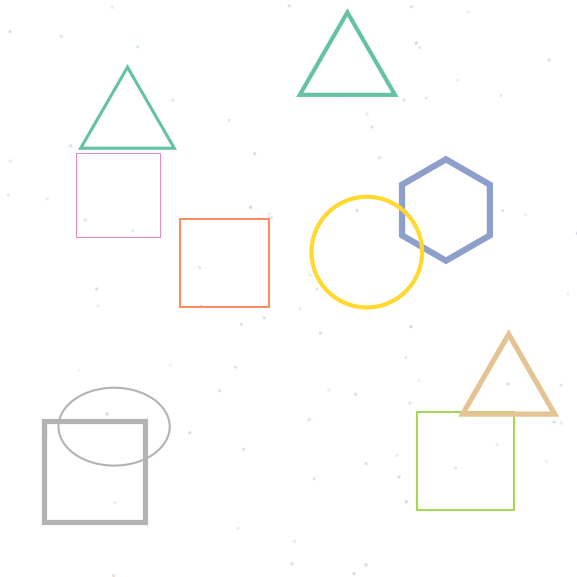[{"shape": "triangle", "thickness": 2, "radius": 0.48, "center": [0.602, 0.882]}, {"shape": "triangle", "thickness": 1.5, "radius": 0.47, "center": [0.221, 0.789]}, {"shape": "square", "thickness": 1, "radius": 0.39, "center": [0.389, 0.544]}, {"shape": "hexagon", "thickness": 3, "radius": 0.44, "center": [0.772, 0.635]}, {"shape": "square", "thickness": 0.5, "radius": 0.36, "center": [0.204, 0.661]}, {"shape": "square", "thickness": 1, "radius": 0.42, "center": [0.806, 0.201]}, {"shape": "circle", "thickness": 2, "radius": 0.48, "center": [0.635, 0.563]}, {"shape": "triangle", "thickness": 2.5, "radius": 0.46, "center": [0.881, 0.328]}, {"shape": "oval", "thickness": 1, "radius": 0.48, "center": [0.198, 0.26]}, {"shape": "square", "thickness": 2.5, "radius": 0.44, "center": [0.163, 0.183]}]